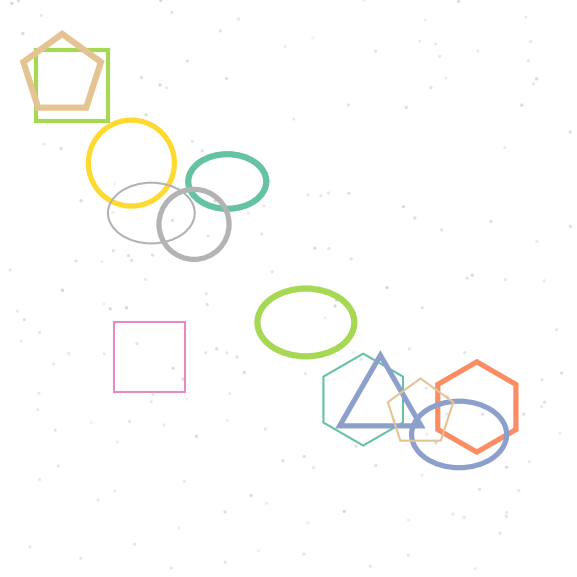[{"shape": "oval", "thickness": 3, "radius": 0.34, "center": [0.394, 0.685]}, {"shape": "hexagon", "thickness": 1, "radius": 0.4, "center": [0.629, 0.307]}, {"shape": "hexagon", "thickness": 2.5, "radius": 0.39, "center": [0.826, 0.294]}, {"shape": "triangle", "thickness": 2.5, "radius": 0.41, "center": [0.659, 0.302]}, {"shape": "oval", "thickness": 2.5, "radius": 0.41, "center": [0.795, 0.247]}, {"shape": "square", "thickness": 1, "radius": 0.3, "center": [0.259, 0.381]}, {"shape": "oval", "thickness": 3, "radius": 0.42, "center": [0.53, 0.441]}, {"shape": "square", "thickness": 2, "radius": 0.31, "center": [0.125, 0.851]}, {"shape": "circle", "thickness": 2.5, "radius": 0.37, "center": [0.227, 0.717]}, {"shape": "pentagon", "thickness": 1, "radius": 0.3, "center": [0.728, 0.284]}, {"shape": "pentagon", "thickness": 3, "radius": 0.35, "center": [0.108, 0.87]}, {"shape": "circle", "thickness": 2.5, "radius": 0.3, "center": [0.336, 0.611]}, {"shape": "oval", "thickness": 1, "radius": 0.38, "center": [0.262, 0.63]}]